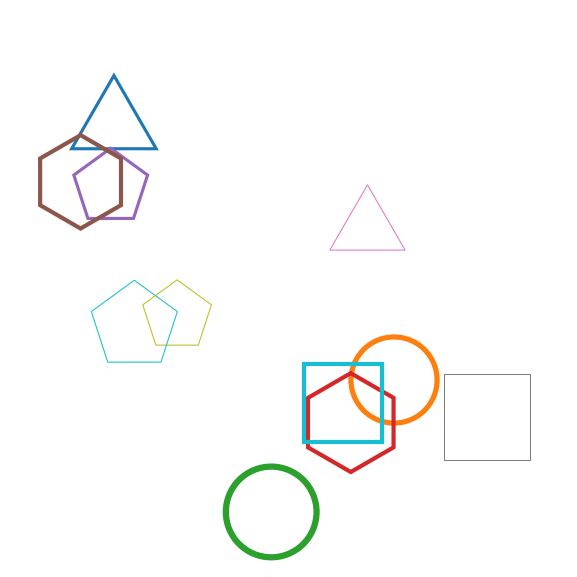[{"shape": "triangle", "thickness": 1.5, "radius": 0.42, "center": [0.197, 0.784]}, {"shape": "circle", "thickness": 2.5, "radius": 0.37, "center": [0.682, 0.341]}, {"shape": "circle", "thickness": 3, "radius": 0.39, "center": [0.47, 0.113]}, {"shape": "hexagon", "thickness": 2, "radius": 0.43, "center": [0.607, 0.267]}, {"shape": "pentagon", "thickness": 1.5, "radius": 0.34, "center": [0.192, 0.675]}, {"shape": "hexagon", "thickness": 2, "radius": 0.4, "center": [0.14, 0.684]}, {"shape": "triangle", "thickness": 0.5, "radius": 0.38, "center": [0.636, 0.604]}, {"shape": "square", "thickness": 0.5, "radius": 0.37, "center": [0.844, 0.278]}, {"shape": "pentagon", "thickness": 0.5, "radius": 0.31, "center": [0.307, 0.452]}, {"shape": "pentagon", "thickness": 0.5, "radius": 0.39, "center": [0.233, 0.435]}, {"shape": "square", "thickness": 2, "radius": 0.34, "center": [0.594, 0.301]}]